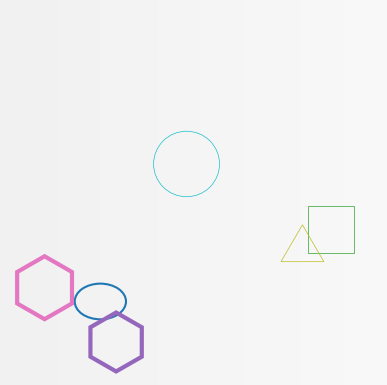[{"shape": "oval", "thickness": 1.5, "radius": 0.33, "center": [0.259, 0.217]}, {"shape": "square", "thickness": 0.5, "radius": 0.3, "center": [0.854, 0.403]}, {"shape": "hexagon", "thickness": 3, "radius": 0.38, "center": [0.3, 0.112]}, {"shape": "hexagon", "thickness": 3, "radius": 0.41, "center": [0.115, 0.253]}, {"shape": "triangle", "thickness": 0.5, "radius": 0.32, "center": [0.78, 0.352]}, {"shape": "circle", "thickness": 0.5, "radius": 0.43, "center": [0.481, 0.574]}]